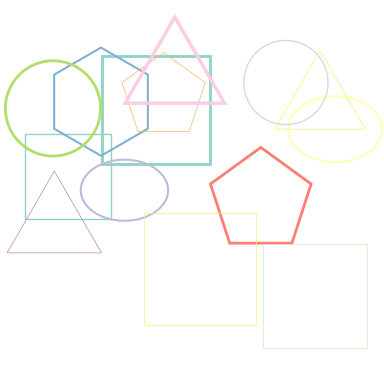[{"shape": "square", "thickness": 2, "radius": 0.7, "center": [0.406, 0.714]}, {"shape": "square", "thickness": 1, "radius": 0.56, "center": [0.177, 0.542]}, {"shape": "oval", "thickness": 1.5, "radius": 0.61, "center": [0.871, 0.665]}, {"shape": "oval", "thickness": 1.5, "radius": 0.57, "center": [0.323, 0.506]}, {"shape": "pentagon", "thickness": 2, "radius": 0.69, "center": [0.677, 0.48]}, {"shape": "hexagon", "thickness": 1.5, "radius": 0.7, "center": [0.262, 0.736]}, {"shape": "pentagon", "thickness": 0.5, "radius": 0.57, "center": [0.425, 0.75]}, {"shape": "circle", "thickness": 2, "radius": 0.62, "center": [0.138, 0.718]}, {"shape": "triangle", "thickness": 2.5, "radius": 0.75, "center": [0.454, 0.807]}, {"shape": "circle", "thickness": 1, "radius": 0.55, "center": [0.743, 0.786]}, {"shape": "triangle", "thickness": 0.5, "radius": 0.71, "center": [0.141, 0.414]}, {"shape": "square", "thickness": 0.5, "radius": 0.68, "center": [0.818, 0.231]}, {"shape": "triangle", "thickness": 0.5, "radius": 0.68, "center": [0.831, 0.732]}, {"shape": "square", "thickness": 0.5, "radius": 0.73, "center": [0.52, 0.301]}]